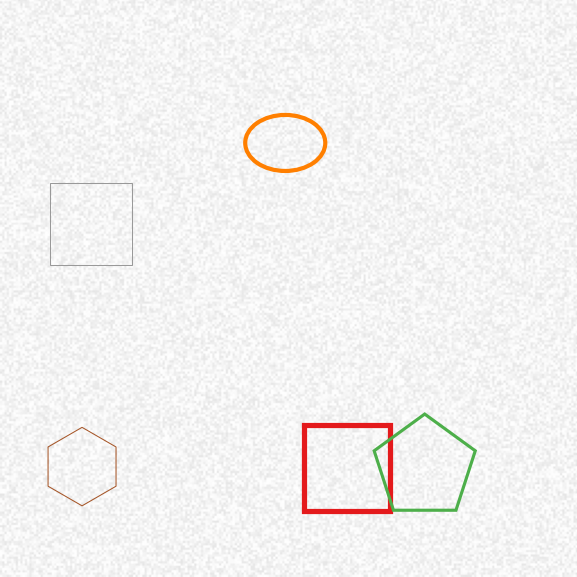[{"shape": "square", "thickness": 2.5, "radius": 0.37, "center": [0.6, 0.189]}, {"shape": "pentagon", "thickness": 1.5, "radius": 0.46, "center": [0.735, 0.19]}, {"shape": "oval", "thickness": 2, "radius": 0.35, "center": [0.494, 0.752]}, {"shape": "hexagon", "thickness": 0.5, "radius": 0.34, "center": [0.142, 0.191]}, {"shape": "square", "thickness": 0.5, "radius": 0.36, "center": [0.157, 0.611]}]